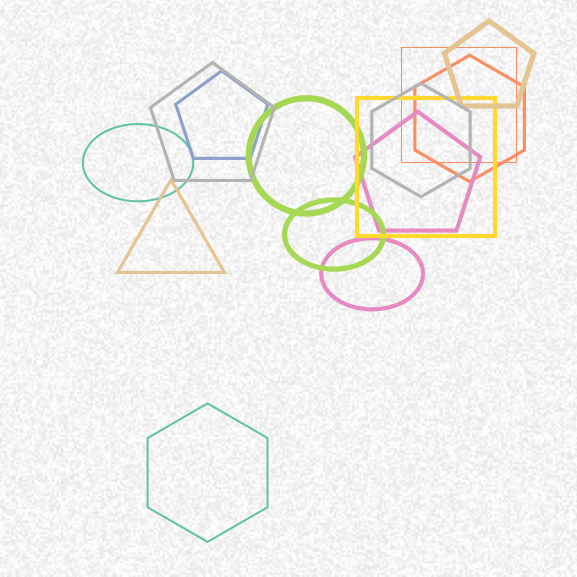[{"shape": "hexagon", "thickness": 1, "radius": 0.6, "center": [0.359, 0.181]}, {"shape": "oval", "thickness": 1, "radius": 0.48, "center": [0.239, 0.717]}, {"shape": "square", "thickness": 0.5, "radius": 0.5, "center": [0.793, 0.818]}, {"shape": "hexagon", "thickness": 1.5, "radius": 0.55, "center": [0.813, 0.794]}, {"shape": "pentagon", "thickness": 1.5, "radius": 0.42, "center": [0.384, 0.793]}, {"shape": "oval", "thickness": 2, "radius": 0.44, "center": [0.644, 0.525]}, {"shape": "pentagon", "thickness": 2, "radius": 0.57, "center": [0.723, 0.692]}, {"shape": "circle", "thickness": 3, "radius": 0.5, "center": [0.53, 0.729]}, {"shape": "oval", "thickness": 2.5, "radius": 0.43, "center": [0.578, 0.593]}, {"shape": "square", "thickness": 2, "radius": 0.6, "center": [0.738, 0.71]}, {"shape": "triangle", "thickness": 1.5, "radius": 0.53, "center": [0.296, 0.581]}, {"shape": "pentagon", "thickness": 2.5, "radius": 0.41, "center": [0.847, 0.882]}, {"shape": "pentagon", "thickness": 1.5, "radius": 0.56, "center": [0.368, 0.778]}, {"shape": "hexagon", "thickness": 1.5, "radius": 0.49, "center": [0.729, 0.757]}]